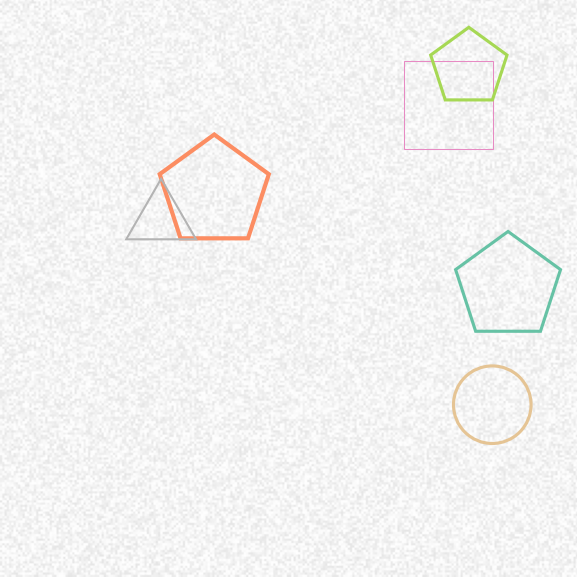[{"shape": "pentagon", "thickness": 1.5, "radius": 0.48, "center": [0.88, 0.503]}, {"shape": "pentagon", "thickness": 2, "radius": 0.5, "center": [0.371, 0.667]}, {"shape": "square", "thickness": 0.5, "radius": 0.38, "center": [0.777, 0.818]}, {"shape": "pentagon", "thickness": 1.5, "radius": 0.35, "center": [0.812, 0.882]}, {"shape": "circle", "thickness": 1.5, "radius": 0.34, "center": [0.852, 0.298]}, {"shape": "triangle", "thickness": 1, "radius": 0.35, "center": [0.279, 0.62]}]